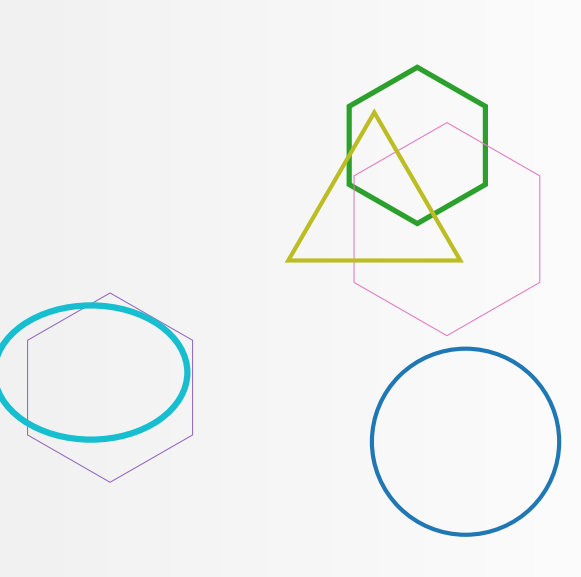[{"shape": "circle", "thickness": 2, "radius": 0.81, "center": [0.801, 0.234]}, {"shape": "hexagon", "thickness": 2.5, "radius": 0.68, "center": [0.718, 0.747]}, {"shape": "hexagon", "thickness": 0.5, "radius": 0.82, "center": [0.189, 0.328]}, {"shape": "hexagon", "thickness": 0.5, "radius": 0.92, "center": [0.769, 0.602]}, {"shape": "triangle", "thickness": 2, "radius": 0.85, "center": [0.644, 0.634]}, {"shape": "oval", "thickness": 3, "radius": 0.83, "center": [0.156, 0.354]}]